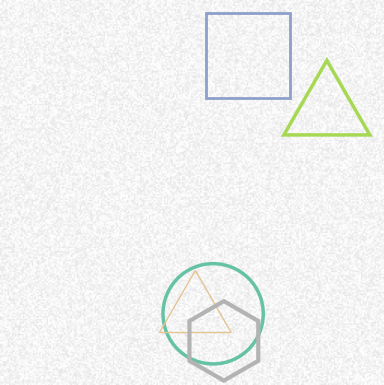[{"shape": "circle", "thickness": 2.5, "radius": 0.65, "center": [0.554, 0.185]}, {"shape": "square", "thickness": 2, "radius": 0.55, "center": [0.644, 0.855]}, {"shape": "triangle", "thickness": 2.5, "radius": 0.64, "center": [0.849, 0.714]}, {"shape": "triangle", "thickness": 1, "radius": 0.54, "center": [0.507, 0.19]}, {"shape": "hexagon", "thickness": 3, "radius": 0.52, "center": [0.581, 0.115]}]